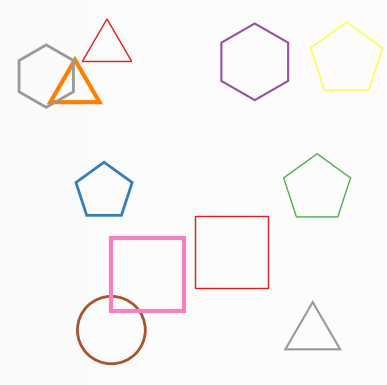[{"shape": "triangle", "thickness": 1, "radius": 0.37, "center": [0.276, 0.877]}, {"shape": "square", "thickness": 1, "radius": 0.47, "center": [0.597, 0.346]}, {"shape": "pentagon", "thickness": 2, "radius": 0.38, "center": [0.269, 0.502]}, {"shape": "pentagon", "thickness": 1, "radius": 0.45, "center": [0.818, 0.51]}, {"shape": "hexagon", "thickness": 1.5, "radius": 0.5, "center": [0.657, 0.839]}, {"shape": "triangle", "thickness": 3, "radius": 0.37, "center": [0.193, 0.771]}, {"shape": "pentagon", "thickness": 1, "radius": 0.49, "center": [0.894, 0.845]}, {"shape": "circle", "thickness": 2, "radius": 0.44, "center": [0.287, 0.143]}, {"shape": "square", "thickness": 3, "radius": 0.47, "center": [0.381, 0.287]}, {"shape": "hexagon", "thickness": 2, "radius": 0.41, "center": [0.119, 0.802]}, {"shape": "triangle", "thickness": 1.5, "radius": 0.41, "center": [0.807, 0.133]}]